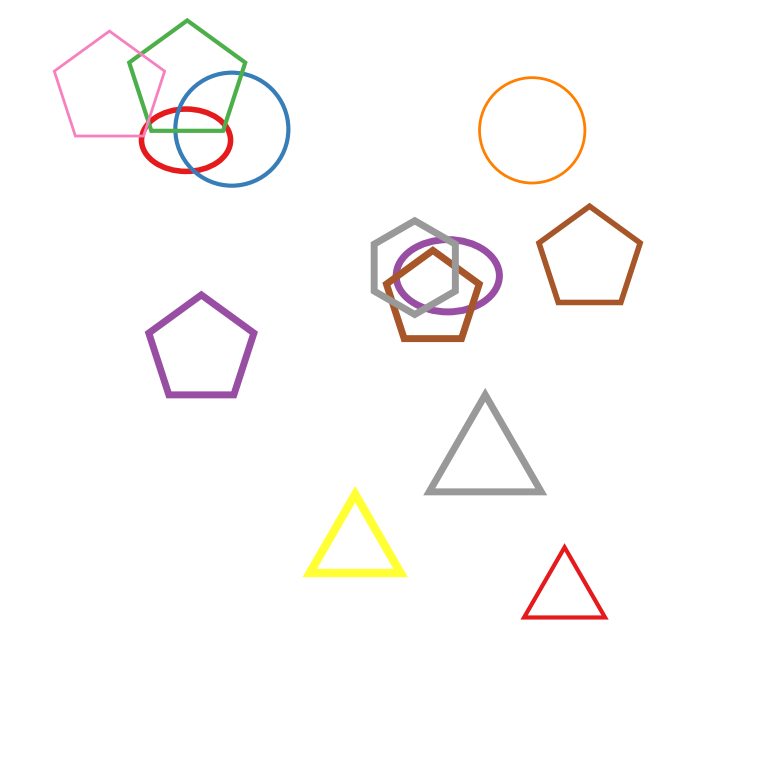[{"shape": "triangle", "thickness": 1.5, "radius": 0.3, "center": [0.733, 0.228]}, {"shape": "oval", "thickness": 2, "radius": 0.29, "center": [0.242, 0.818]}, {"shape": "circle", "thickness": 1.5, "radius": 0.37, "center": [0.301, 0.832]}, {"shape": "pentagon", "thickness": 1.5, "radius": 0.4, "center": [0.243, 0.894]}, {"shape": "oval", "thickness": 2.5, "radius": 0.34, "center": [0.582, 0.642]}, {"shape": "pentagon", "thickness": 2.5, "radius": 0.36, "center": [0.261, 0.545]}, {"shape": "circle", "thickness": 1, "radius": 0.34, "center": [0.691, 0.831]}, {"shape": "triangle", "thickness": 3, "radius": 0.34, "center": [0.461, 0.29]}, {"shape": "pentagon", "thickness": 2.5, "radius": 0.32, "center": [0.562, 0.611]}, {"shape": "pentagon", "thickness": 2, "radius": 0.35, "center": [0.766, 0.663]}, {"shape": "pentagon", "thickness": 1, "radius": 0.38, "center": [0.142, 0.884]}, {"shape": "triangle", "thickness": 2.5, "radius": 0.42, "center": [0.63, 0.403]}, {"shape": "hexagon", "thickness": 2.5, "radius": 0.3, "center": [0.539, 0.652]}]